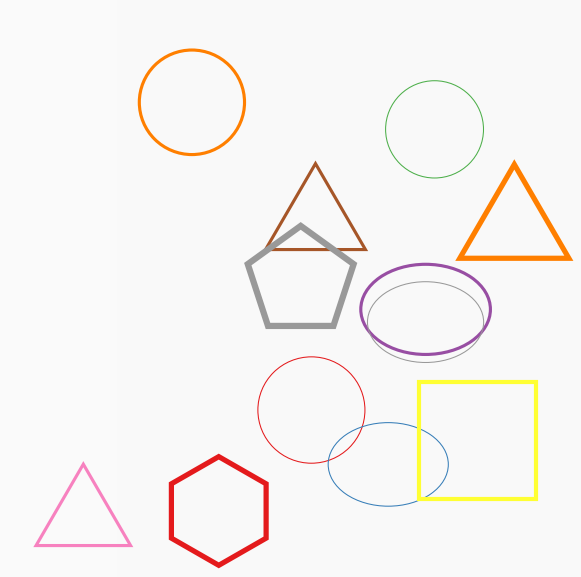[{"shape": "hexagon", "thickness": 2.5, "radius": 0.47, "center": [0.376, 0.114]}, {"shape": "circle", "thickness": 0.5, "radius": 0.46, "center": [0.536, 0.289]}, {"shape": "oval", "thickness": 0.5, "radius": 0.52, "center": [0.668, 0.195]}, {"shape": "circle", "thickness": 0.5, "radius": 0.42, "center": [0.748, 0.775]}, {"shape": "oval", "thickness": 1.5, "radius": 0.56, "center": [0.732, 0.463]}, {"shape": "triangle", "thickness": 2.5, "radius": 0.54, "center": [0.885, 0.606]}, {"shape": "circle", "thickness": 1.5, "radius": 0.45, "center": [0.33, 0.822]}, {"shape": "square", "thickness": 2, "radius": 0.5, "center": [0.822, 0.236]}, {"shape": "triangle", "thickness": 1.5, "radius": 0.5, "center": [0.543, 0.617]}, {"shape": "triangle", "thickness": 1.5, "radius": 0.47, "center": [0.143, 0.101]}, {"shape": "oval", "thickness": 0.5, "radius": 0.5, "center": [0.732, 0.441]}, {"shape": "pentagon", "thickness": 3, "radius": 0.48, "center": [0.517, 0.512]}]